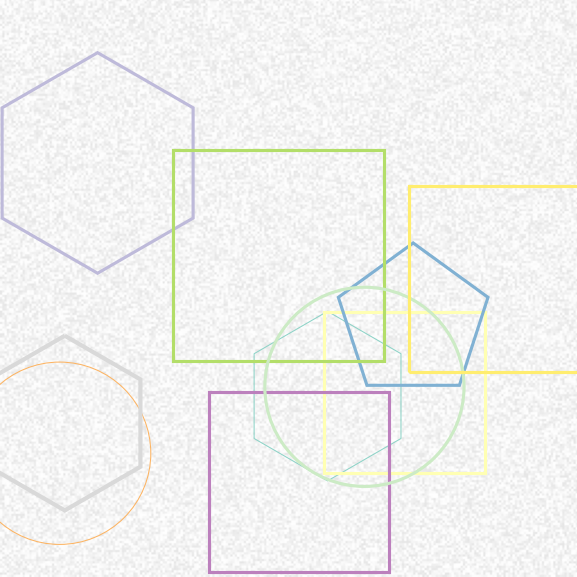[{"shape": "hexagon", "thickness": 0.5, "radius": 0.73, "center": [0.567, 0.313]}, {"shape": "square", "thickness": 1.5, "radius": 0.7, "center": [0.7, 0.32]}, {"shape": "hexagon", "thickness": 1.5, "radius": 0.95, "center": [0.169, 0.717]}, {"shape": "pentagon", "thickness": 1.5, "radius": 0.68, "center": [0.715, 0.442]}, {"shape": "circle", "thickness": 0.5, "radius": 0.79, "center": [0.103, 0.214]}, {"shape": "square", "thickness": 1.5, "radius": 0.92, "center": [0.483, 0.557]}, {"shape": "hexagon", "thickness": 2, "radius": 0.76, "center": [0.112, 0.267]}, {"shape": "square", "thickness": 1.5, "radius": 0.78, "center": [0.518, 0.164]}, {"shape": "circle", "thickness": 1.5, "radius": 0.86, "center": [0.631, 0.329]}, {"shape": "square", "thickness": 1.5, "radius": 0.8, "center": [0.868, 0.515]}]